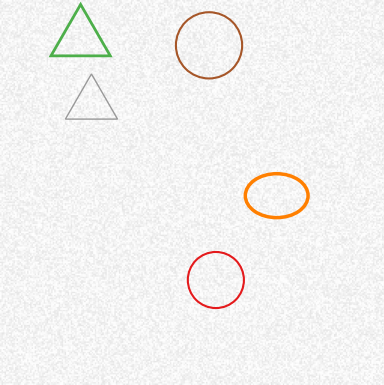[{"shape": "circle", "thickness": 1.5, "radius": 0.36, "center": [0.561, 0.273]}, {"shape": "triangle", "thickness": 2, "radius": 0.44, "center": [0.209, 0.899]}, {"shape": "oval", "thickness": 2.5, "radius": 0.41, "center": [0.719, 0.492]}, {"shape": "circle", "thickness": 1.5, "radius": 0.43, "center": [0.543, 0.882]}, {"shape": "triangle", "thickness": 1, "radius": 0.39, "center": [0.238, 0.73]}]